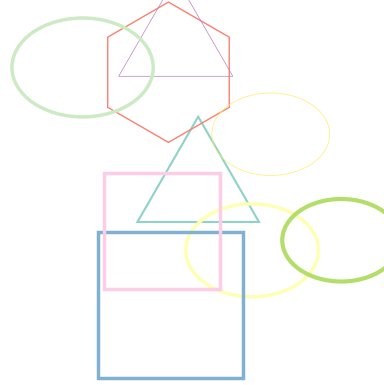[{"shape": "triangle", "thickness": 1.5, "radius": 0.91, "center": [0.515, 0.515]}, {"shape": "oval", "thickness": 2.5, "radius": 0.86, "center": [0.655, 0.35]}, {"shape": "hexagon", "thickness": 1, "radius": 0.91, "center": [0.438, 0.812]}, {"shape": "square", "thickness": 2.5, "radius": 0.94, "center": [0.443, 0.208]}, {"shape": "oval", "thickness": 3, "radius": 0.77, "center": [0.886, 0.376]}, {"shape": "square", "thickness": 2.5, "radius": 0.75, "center": [0.42, 0.4]}, {"shape": "triangle", "thickness": 0.5, "radius": 0.86, "center": [0.456, 0.887]}, {"shape": "oval", "thickness": 2.5, "radius": 0.92, "center": [0.215, 0.825]}, {"shape": "oval", "thickness": 0.5, "radius": 0.77, "center": [0.703, 0.651]}]